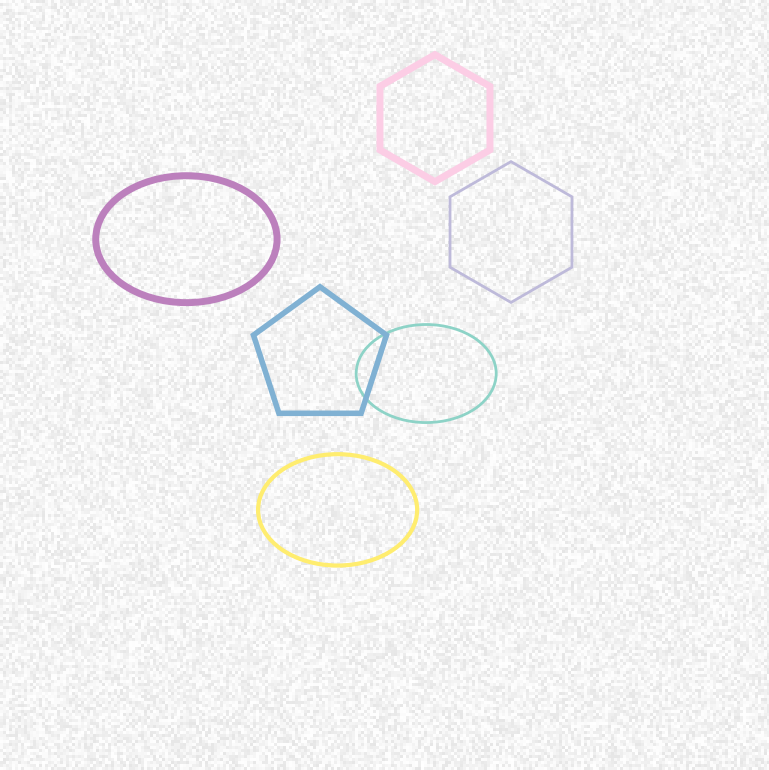[{"shape": "oval", "thickness": 1, "radius": 0.45, "center": [0.553, 0.515]}, {"shape": "hexagon", "thickness": 1, "radius": 0.46, "center": [0.664, 0.699]}, {"shape": "pentagon", "thickness": 2, "radius": 0.45, "center": [0.416, 0.537]}, {"shape": "hexagon", "thickness": 2.5, "radius": 0.41, "center": [0.565, 0.847]}, {"shape": "oval", "thickness": 2.5, "radius": 0.59, "center": [0.242, 0.689]}, {"shape": "oval", "thickness": 1.5, "radius": 0.52, "center": [0.438, 0.338]}]